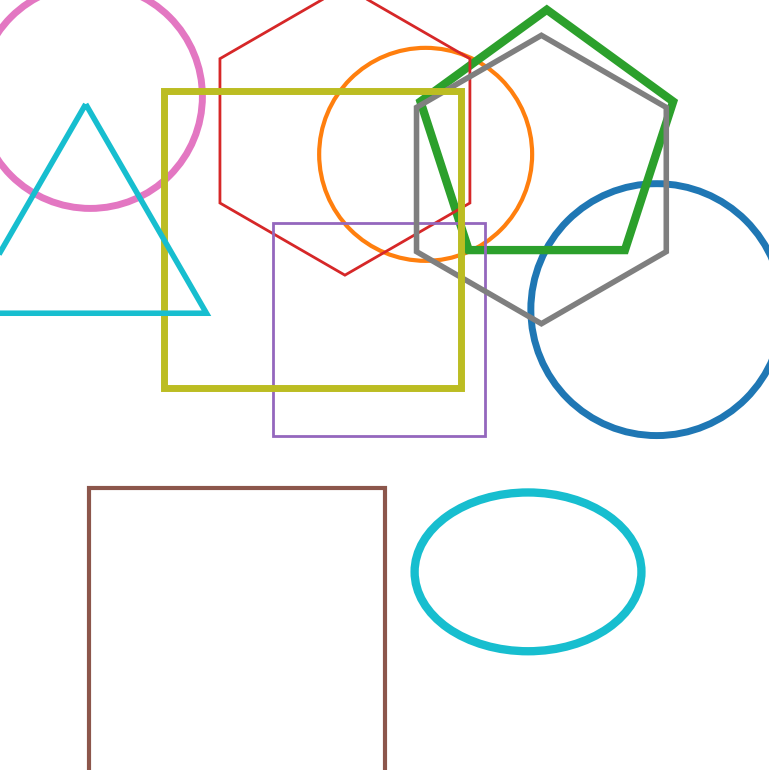[{"shape": "circle", "thickness": 2.5, "radius": 0.82, "center": [0.853, 0.598]}, {"shape": "circle", "thickness": 1.5, "radius": 0.69, "center": [0.553, 0.8]}, {"shape": "pentagon", "thickness": 3, "radius": 0.86, "center": [0.71, 0.815]}, {"shape": "hexagon", "thickness": 1, "radius": 0.94, "center": [0.448, 0.83]}, {"shape": "square", "thickness": 1, "radius": 0.69, "center": [0.492, 0.572]}, {"shape": "square", "thickness": 1.5, "radius": 0.96, "center": [0.308, 0.174]}, {"shape": "circle", "thickness": 2.5, "radius": 0.73, "center": [0.117, 0.875]}, {"shape": "hexagon", "thickness": 2, "radius": 0.94, "center": [0.703, 0.767]}, {"shape": "square", "thickness": 2.5, "radius": 0.96, "center": [0.406, 0.689]}, {"shape": "triangle", "thickness": 2, "radius": 0.91, "center": [0.111, 0.684]}, {"shape": "oval", "thickness": 3, "radius": 0.74, "center": [0.686, 0.257]}]